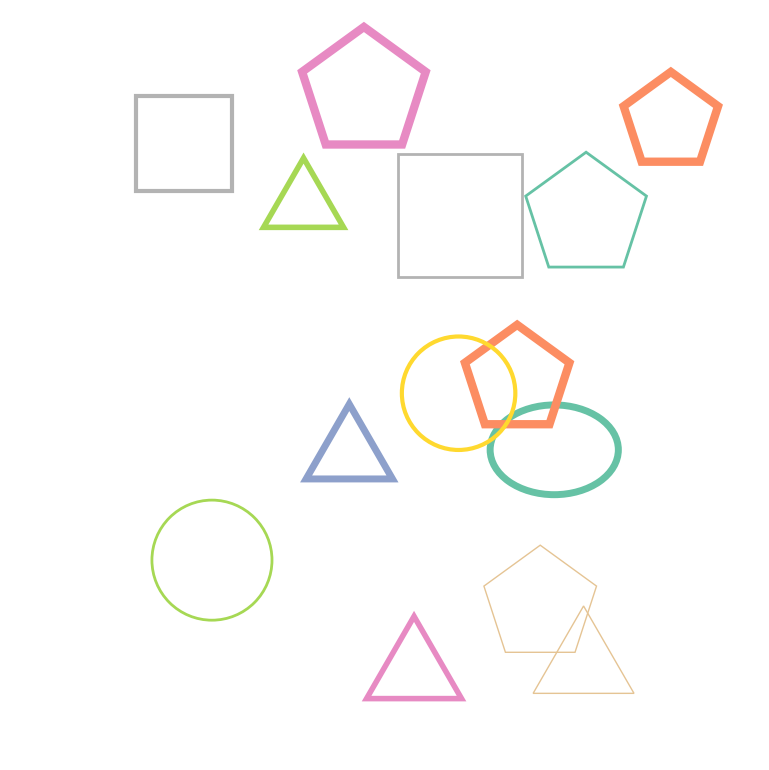[{"shape": "oval", "thickness": 2.5, "radius": 0.42, "center": [0.72, 0.416]}, {"shape": "pentagon", "thickness": 1, "radius": 0.41, "center": [0.761, 0.72]}, {"shape": "pentagon", "thickness": 3, "radius": 0.36, "center": [0.672, 0.507]}, {"shape": "pentagon", "thickness": 3, "radius": 0.32, "center": [0.871, 0.842]}, {"shape": "triangle", "thickness": 2.5, "radius": 0.32, "center": [0.454, 0.41]}, {"shape": "triangle", "thickness": 2, "radius": 0.36, "center": [0.538, 0.128]}, {"shape": "pentagon", "thickness": 3, "radius": 0.42, "center": [0.473, 0.881]}, {"shape": "circle", "thickness": 1, "radius": 0.39, "center": [0.275, 0.273]}, {"shape": "triangle", "thickness": 2, "radius": 0.3, "center": [0.394, 0.735]}, {"shape": "circle", "thickness": 1.5, "radius": 0.37, "center": [0.596, 0.489]}, {"shape": "triangle", "thickness": 0.5, "radius": 0.38, "center": [0.758, 0.137]}, {"shape": "pentagon", "thickness": 0.5, "radius": 0.38, "center": [0.702, 0.215]}, {"shape": "square", "thickness": 1, "radius": 0.4, "center": [0.597, 0.72]}, {"shape": "square", "thickness": 1.5, "radius": 0.31, "center": [0.239, 0.814]}]